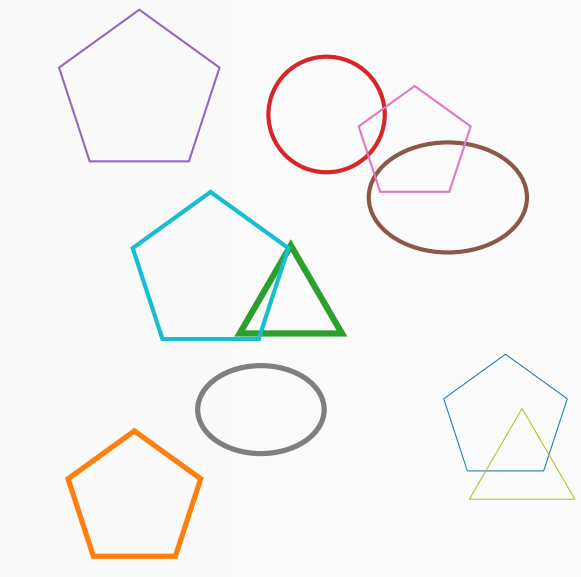[{"shape": "pentagon", "thickness": 0.5, "radius": 0.56, "center": [0.87, 0.274]}, {"shape": "pentagon", "thickness": 2.5, "radius": 0.6, "center": [0.231, 0.133]}, {"shape": "triangle", "thickness": 3, "radius": 0.51, "center": [0.5, 0.473]}, {"shape": "circle", "thickness": 2, "radius": 0.5, "center": [0.562, 0.801]}, {"shape": "pentagon", "thickness": 1, "radius": 0.73, "center": [0.24, 0.837]}, {"shape": "oval", "thickness": 2, "radius": 0.68, "center": [0.771, 0.657]}, {"shape": "pentagon", "thickness": 1, "radius": 0.51, "center": [0.713, 0.749]}, {"shape": "oval", "thickness": 2.5, "radius": 0.54, "center": [0.449, 0.29]}, {"shape": "triangle", "thickness": 0.5, "radius": 0.52, "center": [0.898, 0.187]}, {"shape": "pentagon", "thickness": 2, "radius": 0.7, "center": [0.362, 0.526]}]